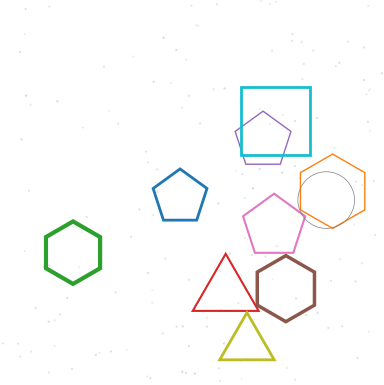[{"shape": "pentagon", "thickness": 2, "radius": 0.37, "center": [0.468, 0.488]}, {"shape": "hexagon", "thickness": 1, "radius": 0.48, "center": [0.864, 0.503]}, {"shape": "hexagon", "thickness": 3, "radius": 0.41, "center": [0.19, 0.344]}, {"shape": "triangle", "thickness": 1.5, "radius": 0.49, "center": [0.586, 0.242]}, {"shape": "pentagon", "thickness": 1, "radius": 0.38, "center": [0.683, 0.635]}, {"shape": "hexagon", "thickness": 2.5, "radius": 0.43, "center": [0.743, 0.25]}, {"shape": "pentagon", "thickness": 1.5, "radius": 0.42, "center": [0.712, 0.412]}, {"shape": "circle", "thickness": 0.5, "radius": 0.37, "center": [0.847, 0.48]}, {"shape": "triangle", "thickness": 2, "radius": 0.41, "center": [0.641, 0.106]}, {"shape": "square", "thickness": 2, "radius": 0.44, "center": [0.715, 0.685]}]